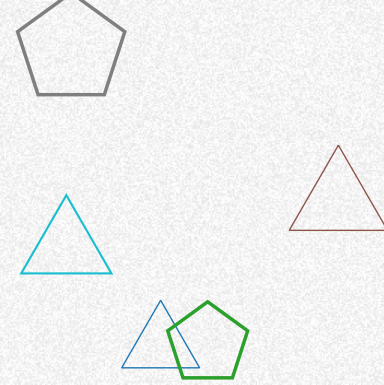[{"shape": "triangle", "thickness": 1, "radius": 0.58, "center": [0.417, 0.103]}, {"shape": "pentagon", "thickness": 2.5, "radius": 0.55, "center": [0.539, 0.107]}, {"shape": "triangle", "thickness": 1, "radius": 0.74, "center": [0.879, 0.475]}, {"shape": "pentagon", "thickness": 2.5, "radius": 0.73, "center": [0.185, 0.872]}, {"shape": "triangle", "thickness": 1.5, "radius": 0.68, "center": [0.172, 0.358]}]